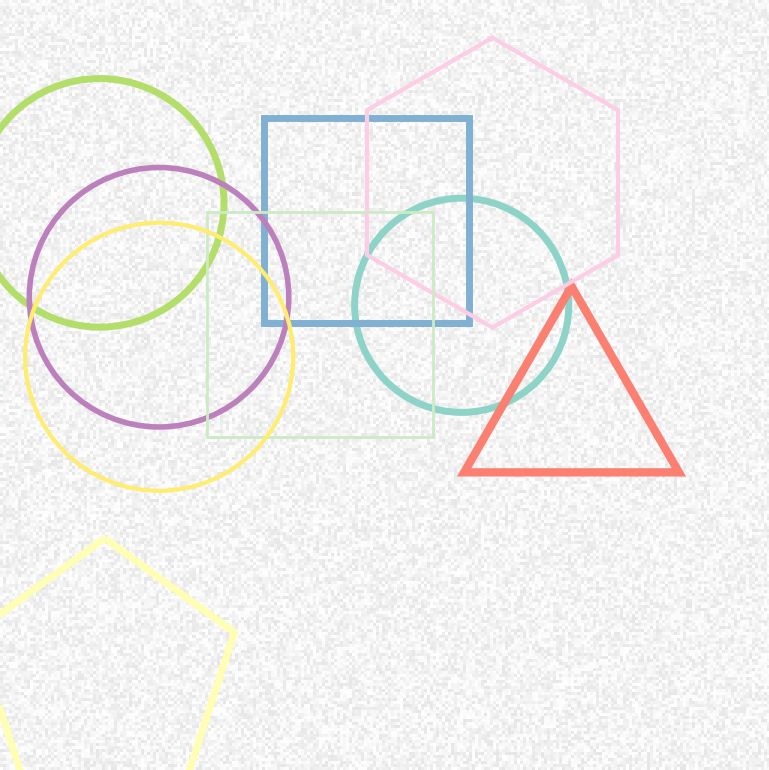[{"shape": "circle", "thickness": 2.5, "radius": 0.7, "center": [0.6, 0.603]}, {"shape": "pentagon", "thickness": 2.5, "radius": 0.88, "center": [0.136, 0.124]}, {"shape": "triangle", "thickness": 3, "radius": 0.81, "center": [0.742, 0.467]}, {"shape": "square", "thickness": 2.5, "radius": 0.67, "center": [0.476, 0.714]}, {"shape": "circle", "thickness": 2.5, "radius": 0.81, "center": [0.129, 0.737]}, {"shape": "hexagon", "thickness": 1.5, "radius": 0.94, "center": [0.64, 0.763]}, {"shape": "circle", "thickness": 2, "radius": 0.84, "center": [0.207, 0.614]}, {"shape": "square", "thickness": 1, "radius": 0.73, "center": [0.416, 0.578]}, {"shape": "circle", "thickness": 1.5, "radius": 0.87, "center": [0.207, 0.537]}]